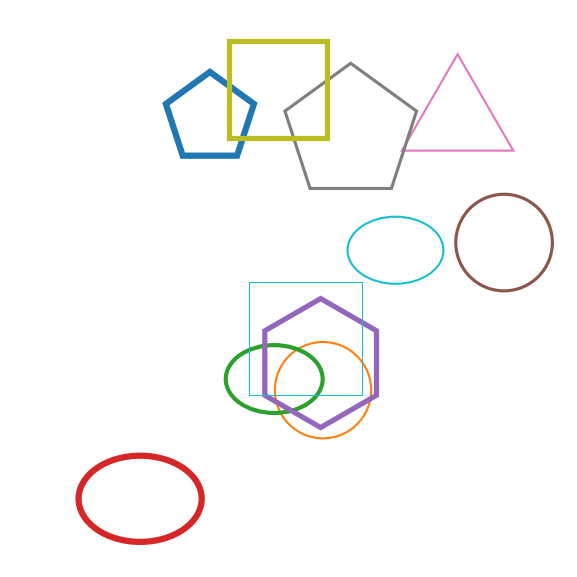[{"shape": "pentagon", "thickness": 3, "radius": 0.4, "center": [0.363, 0.794]}, {"shape": "circle", "thickness": 1, "radius": 0.42, "center": [0.559, 0.324]}, {"shape": "oval", "thickness": 2, "radius": 0.42, "center": [0.475, 0.343]}, {"shape": "oval", "thickness": 3, "radius": 0.53, "center": [0.243, 0.135]}, {"shape": "hexagon", "thickness": 2.5, "radius": 0.56, "center": [0.555, 0.371]}, {"shape": "circle", "thickness": 1.5, "radius": 0.42, "center": [0.873, 0.579]}, {"shape": "triangle", "thickness": 1, "radius": 0.56, "center": [0.792, 0.794]}, {"shape": "pentagon", "thickness": 1.5, "radius": 0.6, "center": [0.607, 0.77]}, {"shape": "square", "thickness": 2.5, "radius": 0.42, "center": [0.482, 0.844]}, {"shape": "oval", "thickness": 1, "radius": 0.42, "center": [0.685, 0.566]}, {"shape": "square", "thickness": 0.5, "radius": 0.49, "center": [0.528, 0.414]}]